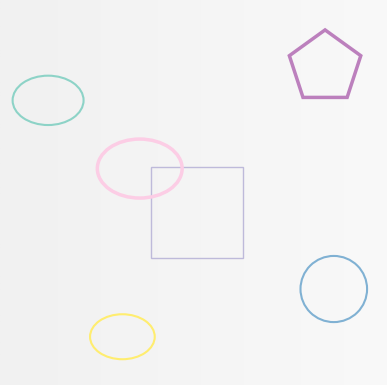[{"shape": "oval", "thickness": 1.5, "radius": 0.46, "center": [0.124, 0.739]}, {"shape": "square", "thickness": 1, "radius": 0.6, "center": [0.509, 0.448]}, {"shape": "circle", "thickness": 1.5, "radius": 0.43, "center": [0.861, 0.249]}, {"shape": "oval", "thickness": 2.5, "radius": 0.55, "center": [0.361, 0.562]}, {"shape": "pentagon", "thickness": 2.5, "radius": 0.48, "center": [0.839, 0.825]}, {"shape": "oval", "thickness": 1.5, "radius": 0.42, "center": [0.316, 0.125]}]